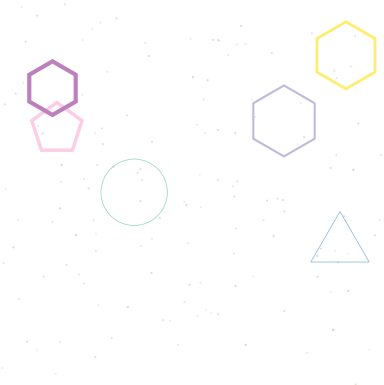[{"shape": "circle", "thickness": 0.5, "radius": 0.43, "center": [0.348, 0.501]}, {"shape": "hexagon", "thickness": 1.5, "radius": 0.46, "center": [0.738, 0.686]}, {"shape": "triangle", "thickness": 0.5, "radius": 0.44, "center": [0.883, 0.363]}, {"shape": "pentagon", "thickness": 2.5, "radius": 0.34, "center": [0.148, 0.665]}, {"shape": "hexagon", "thickness": 3, "radius": 0.35, "center": [0.136, 0.771]}, {"shape": "hexagon", "thickness": 2, "radius": 0.44, "center": [0.899, 0.856]}]